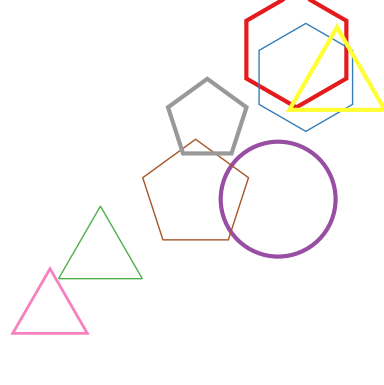[{"shape": "hexagon", "thickness": 3, "radius": 0.75, "center": [0.77, 0.871]}, {"shape": "hexagon", "thickness": 1, "radius": 0.7, "center": [0.794, 0.799]}, {"shape": "triangle", "thickness": 1, "radius": 0.63, "center": [0.261, 0.339]}, {"shape": "circle", "thickness": 3, "radius": 0.75, "center": [0.722, 0.483]}, {"shape": "triangle", "thickness": 3, "radius": 0.72, "center": [0.875, 0.786]}, {"shape": "pentagon", "thickness": 1, "radius": 0.72, "center": [0.508, 0.494]}, {"shape": "triangle", "thickness": 2, "radius": 0.56, "center": [0.13, 0.19]}, {"shape": "pentagon", "thickness": 3, "radius": 0.54, "center": [0.538, 0.688]}]